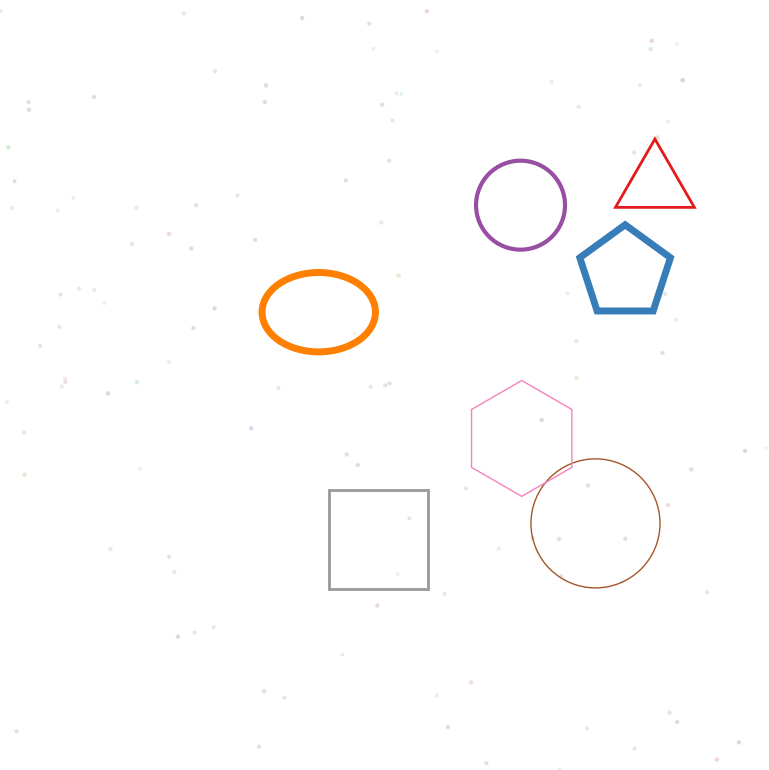[{"shape": "triangle", "thickness": 1, "radius": 0.3, "center": [0.851, 0.76]}, {"shape": "pentagon", "thickness": 2.5, "radius": 0.31, "center": [0.812, 0.646]}, {"shape": "circle", "thickness": 1.5, "radius": 0.29, "center": [0.676, 0.734]}, {"shape": "oval", "thickness": 2.5, "radius": 0.37, "center": [0.414, 0.595]}, {"shape": "circle", "thickness": 0.5, "radius": 0.42, "center": [0.773, 0.32]}, {"shape": "hexagon", "thickness": 0.5, "radius": 0.38, "center": [0.678, 0.431]}, {"shape": "square", "thickness": 1, "radius": 0.32, "center": [0.492, 0.299]}]